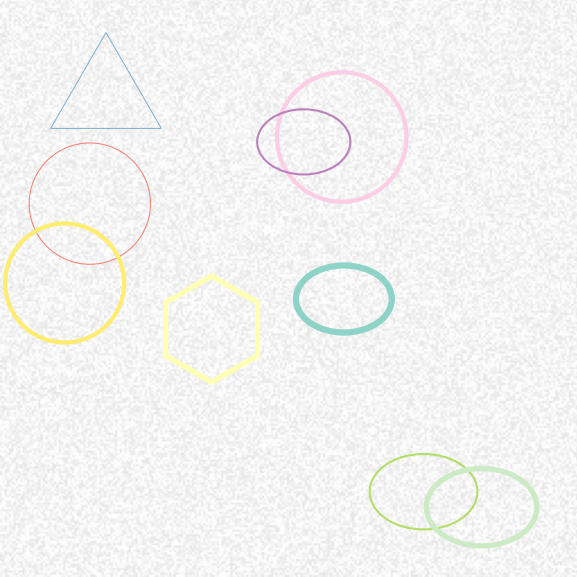[{"shape": "oval", "thickness": 3, "radius": 0.41, "center": [0.595, 0.481]}, {"shape": "hexagon", "thickness": 2.5, "radius": 0.46, "center": [0.366, 0.429]}, {"shape": "circle", "thickness": 0.5, "radius": 0.53, "center": [0.156, 0.647]}, {"shape": "triangle", "thickness": 0.5, "radius": 0.55, "center": [0.184, 0.832]}, {"shape": "oval", "thickness": 1, "radius": 0.47, "center": [0.733, 0.148]}, {"shape": "circle", "thickness": 2, "radius": 0.56, "center": [0.592, 0.762]}, {"shape": "oval", "thickness": 1, "radius": 0.4, "center": [0.526, 0.753]}, {"shape": "oval", "thickness": 2.5, "radius": 0.48, "center": [0.834, 0.121]}, {"shape": "circle", "thickness": 2, "radius": 0.52, "center": [0.112, 0.509]}]